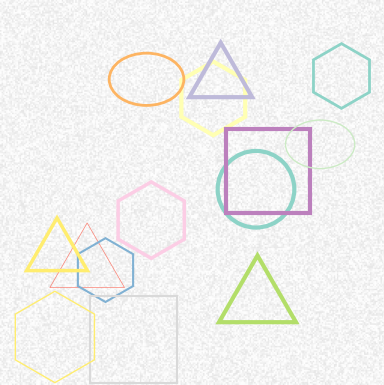[{"shape": "hexagon", "thickness": 2, "radius": 0.42, "center": [0.887, 0.803]}, {"shape": "circle", "thickness": 3, "radius": 0.5, "center": [0.665, 0.508]}, {"shape": "hexagon", "thickness": 3, "radius": 0.48, "center": [0.554, 0.744]}, {"shape": "triangle", "thickness": 3, "radius": 0.47, "center": [0.573, 0.795]}, {"shape": "triangle", "thickness": 0.5, "radius": 0.56, "center": [0.226, 0.309]}, {"shape": "hexagon", "thickness": 1.5, "radius": 0.41, "center": [0.274, 0.298]}, {"shape": "oval", "thickness": 2, "radius": 0.48, "center": [0.381, 0.794]}, {"shape": "triangle", "thickness": 3, "radius": 0.58, "center": [0.669, 0.221]}, {"shape": "hexagon", "thickness": 2.5, "radius": 0.5, "center": [0.393, 0.428]}, {"shape": "square", "thickness": 1.5, "radius": 0.56, "center": [0.346, 0.118]}, {"shape": "square", "thickness": 3, "radius": 0.55, "center": [0.696, 0.556]}, {"shape": "oval", "thickness": 1, "radius": 0.45, "center": [0.832, 0.625]}, {"shape": "triangle", "thickness": 2.5, "radius": 0.46, "center": [0.148, 0.343]}, {"shape": "hexagon", "thickness": 1, "radius": 0.59, "center": [0.143, 0.125]}]